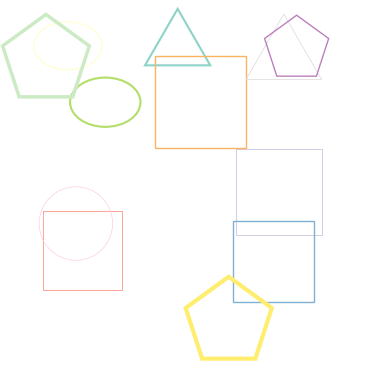[{"shape": "triangle", "thickness": 1.5, "radius": 0.49, "center": [0.461, 0.879]}, {"shape": "oval", "thickness": 0.5, "radius": 0.44, "center": [0.177, 0.881]}, {"shape": "square", "thickness": 0.5, "radius": 0.56, "center": [0.725, 0.501]}, {"shape": "square", "thickness": 0.5, "radius": 0.52, "center": [0.214, 0.349]}, {"shape": "square", "thickness": 1, "radius": 0.52, "center": [0.711, 0.322]}, {"shape": "square", "thickness": 1, "radius": 0.6, "center": [0.521, 0.734]}, {"shape": "oval", "thickness": 1.5, "radius": 0.46, "center": [0.273, 0.735]}, {"shape": "circle", "thickness": 0.5, "radius": 0.48, "center": [0.197, 0.419]}, {"shape": "triangle", "thickness": 0.5, "radius": 0.57, "center": [0.737, 0.85]}, {"shape": "pentagon", "thickness": 1, "radius": 0.44, "center": [0.77, 0.873]}, {"shape": "pentagon", "thickness": 2.5, "radius": 0.59, "center": [0.119, 0.844]}, {"shape": "pentagon", "thickness": 3, "radius": 0.59, "center": [0.594, 0.164]}]